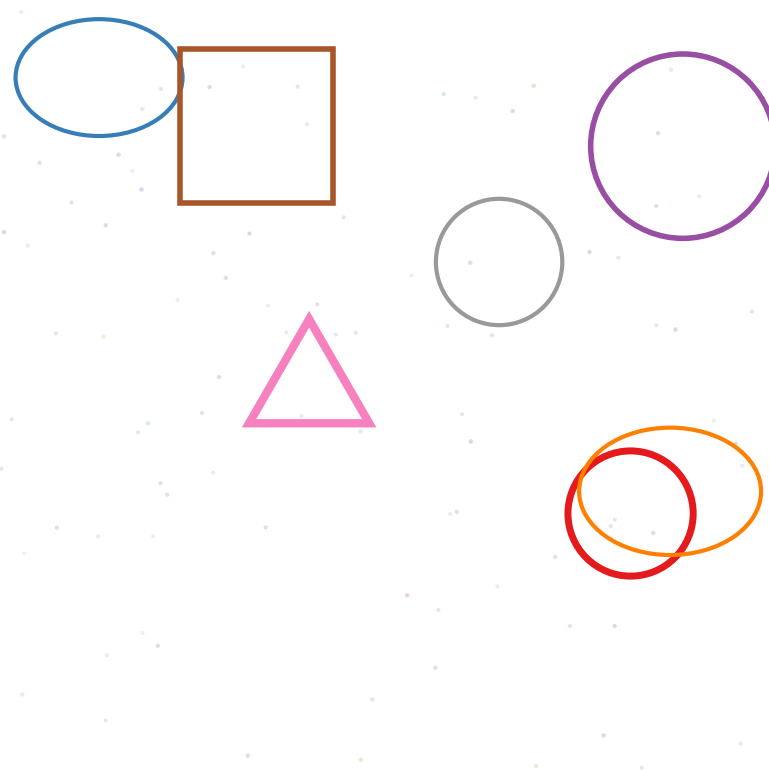[{"shape": "circle", "thickness": 2.5, "radius": 0.41, "center": [0.819, 0.333]}, {"shape": "oval", "thickness": 1.5, "radius": 0.54, "center": [0.129, 0.899]}, {"shape": "circle", "thickness": 2, "radius": 0.6, "center": [0.887, 0.81]}, {"shape": "oval", "thickness": 1.5, "radius": 0.59, "center": [0.87, 0.362]}, {"shape": "square", "thickness": 2, "radius": 0.5, "center": [0.333, 0.836]}, {"shape": "triangle", "thickness": 3, "radius": 0.45, "center": [0.401, 0.495]}, {"shape": "circle", "thickness": 1.5, "radius": 0.41, "center": [0.648, 0.66]}]